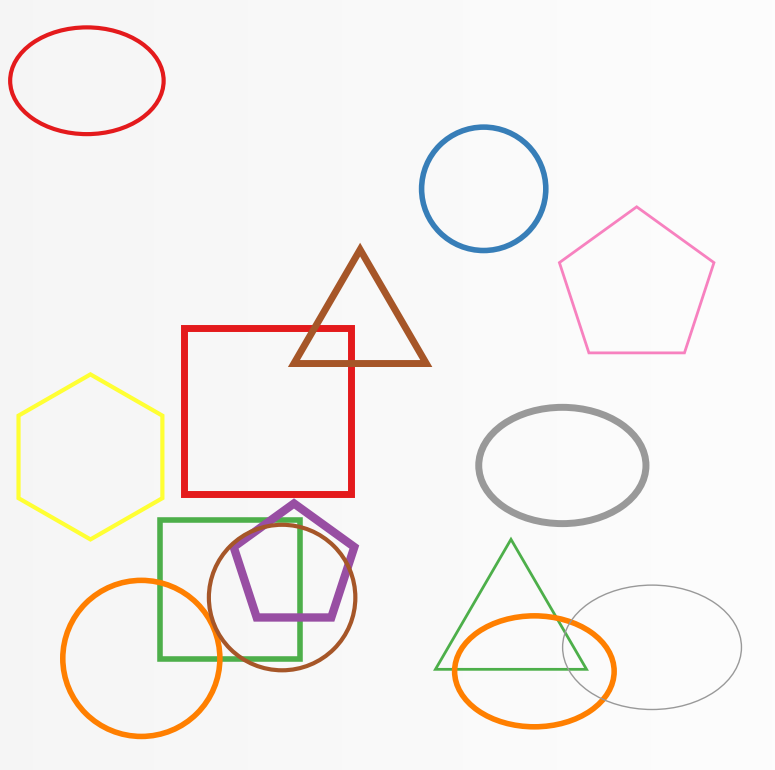[{"shape": "oval", "thickness": 1.5, "radius": 0.5, "center": [0.112, 0.895]}, {"shape": "square", "thickness": 2.5, "radius": 0.54, "center": [0.345, 0.466]}, {"shape": "circle", "thickness": 2, "radius": 0.4, "center": [0.624, 0.755]}, {"shape": "triangle", "thickness": 1, "radius": 0.56, "center": [0.659, 0.187]}, {"shape": "square", "thickness": 2, "radius": 0.45, "center": [0.297, 0.234]}, {"shape": "pentagon", "thickness": 3, "radius": 0.41, "center": [0.379, 0.264]}, {"shape": "oval", "thickness": 2, "radius": 0.51, "center": [0.69, 0.128]}, {"shape": "circle", "thickness": 2, "radius": 0.51, "center": [0.182, 0.145]}, {"shape": "hexagon", "thickness": 1.5, "radius": 0.54, "center": [0.117, 0.407]}, {"shape": "circle", "thickness": 1.5, "radius": 0.47, "center": [0.364, 0.224]}, {"shape": "triangle", "thickness": 2.5, "radius": 0.49, "center": [0.465, 0.577]}, {"shape": "pentagon", "thickness": 1, "radius": 0.52, "center": [0.822, 0.627]}, {"shape": "oval", "thickness": 2.5, "radius": 0.54, "center": [0.726, 0.395]}, {"shape": "oval", "thickness": 0.5, "radius": 0.58, "center": [0.841, 0.159]}]